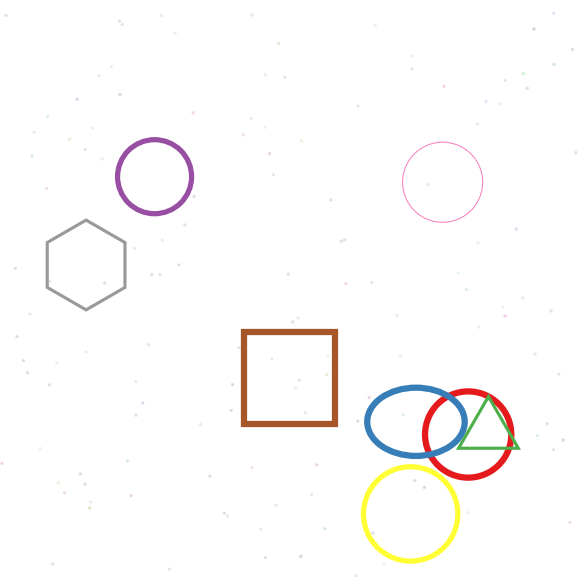[{"shape": "circle", "thickness": 3, "radius": 0.37, "center": [0.811, 0.247]}, {"shape": "oval", "thickness": 3, "radius": 0.42, "center": [0.72, 0.269]}, {"shape": "triangle", "thickness": 1.5, "radius": 0.3, "center": [0.846, 0.253]}, {"shape": "circle", "thickness": 2.5, "radius": 0.32, "center": [0.268, 0.693]}, {"shape": "circle", "thickness": 2.5, "radius": 0.41, "center": [0.711, 0.109]}, {"shape": "square", "thickness": 3, "radius": 0.4, "center": [0.501, 0.344]}, {"shape": "circle", "thickness": 0.5, "radius": 0.35, "center": [0.766, 0.684]}, {"shape": "hexagon", "thickness": 1.5, "radius": 0.39, "center": [0.149, 0.54]}]